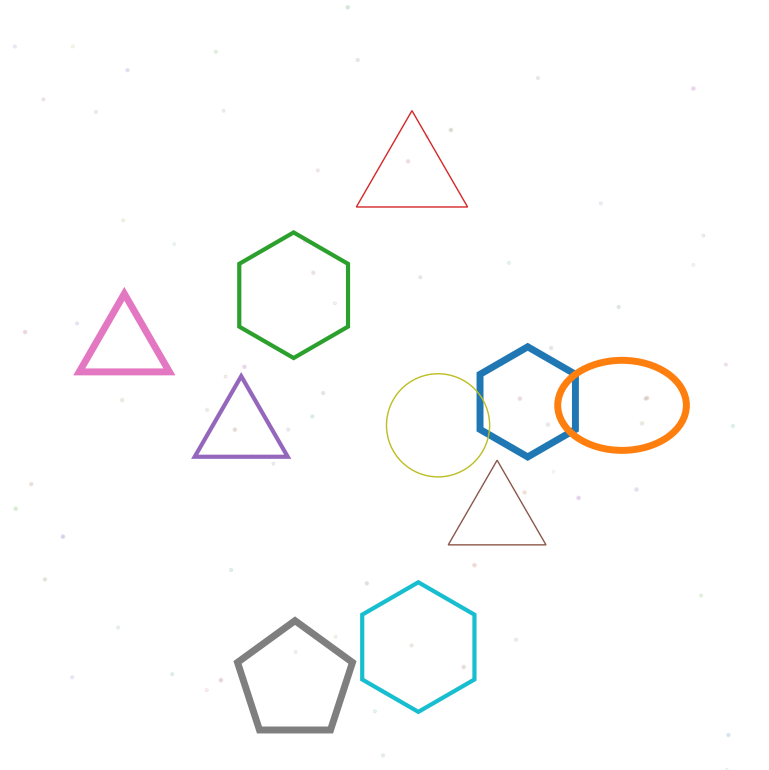[{"shape": "hexagon", "thickness": 2.5, "radius": 0.36, "center": [0.685, 0.478]}, {"shape": "oval", "thickness": 2.5, "radius": 0.42, "center": [0.808, 0.474]}, {"shape": "hexagon", "thickness": 1.5, "radius": 0.41, "center": [0.381, 0.617]}, {"shape": "triangle", "thickness": 0.5, "radius": 0.42, "center": [0.535, 0.773]}, {"shape": "triangle", "thickness": 1.5, "radius": 0.35, "center": [0.313, 0.442]}, {"shape": "triangle", "thickness": 0.5, "radius": 0.37, "center": [0.646, 0.329]}, {"shape": "triangle", "thickness": 2.5, "radius": 0.34, "center": [0.161, 0.551]}, {"shape": "pentagon", "thickness": 2.5, "radius": 0.39, "center": [0.383, 0.115]}, {"shape": "circle", "thickness": 0.5, "radius": 0.33, "center": [0.569, 0.448]}, {"shape": "hexagon", "thickness": 1.5, "radius": 0.42, "center": [0.543, 0.16]}]